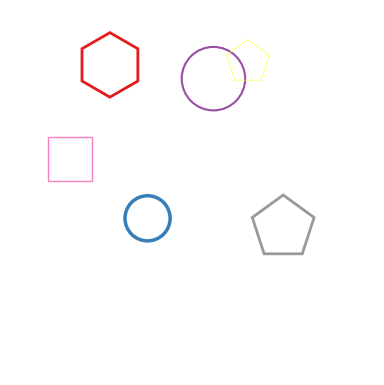[{"shape": "hexagon", "thickness": 2, "radius": 0.42, "center": [0.286, 0.831]}, {"shape": "circle", "thickness": 2.5, "radius": 0.29, "center": [0.383, 0.433]}, {"shape": "circle", "thickness": 1.5, "radius": 0.41, "center": [0.554, 0.796]}, {"shape": "pentagon", "thickness": 0.5, "radius": 0.29, "center": [0.644, 0.839]}, {"shape": "square", "thickness": 1, "radius": 0.29, "center": [0.182, 0.587]}, {"shape": "pentagon", "thickness": 2, "radius": 0.42, "center": [0.736, 0.409]}]